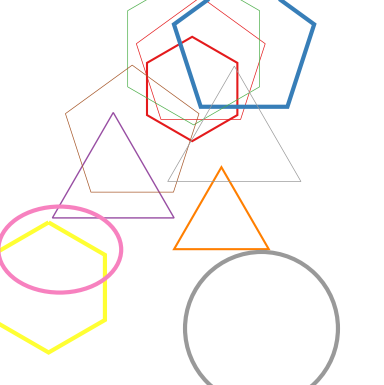[{"shape": "pentagon", "thickness": 0.5, "radius": 0.88, "center": [0.522, 0.832]}, {"shape": "hexagon", "thickness": 1.5, "radius": 0.68, "center": [0.499, 0.769]}, {"shape": "pentagon", "thickness": 3, "radius": 0.96, "center": [0.634, 0.878]}, {"shape": "hexagon", "thickness": 0.5, "radius": 0.99, "center": [0.503, 0.873]}, {"shape": "triangle", "thickness": 1, "radius": 0.91, "center": [0.294, 0.525]}, {"shape": "triangle", "thickness": 1.5, "radius": 0.71, "center": [0.575, 0.424]}, {"shape": "hexagon", "thickness": 3, "radius": 0.84, "center": [0.126, 0.253]}, {"shape": "pentagon", "thickness": 0.5, "radius": 0.91, "center": [0.343, 0.648]}, {"shape": "oval", "thickness": 3, "radius": 0.8, "center": [0.155, 0.352]}, {"shape": "triangle", "thickness": 0.5, "radius": 1.0, "center": [0.609, 0.628]}, {"shape": "circle", "thickness": 3, "radius": 0.99, "center": [0.679, 0.147]}]